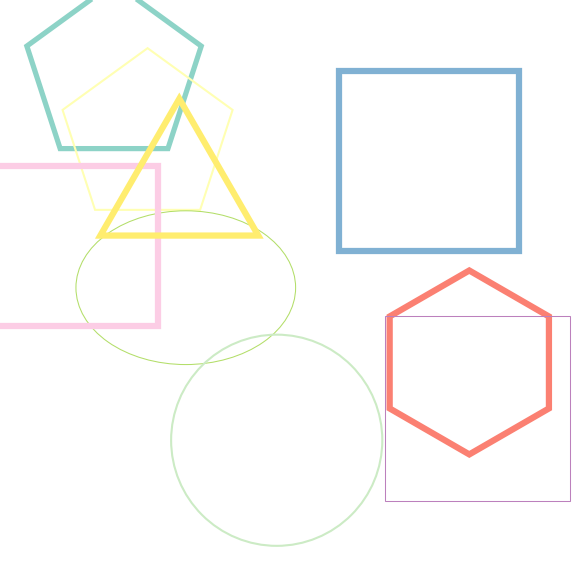[{"shape": "pentagon", "thickness": 2.5, "radius": 0.79, "center": [0.197, 0.87]}, {"shape": "pentagon", "thickness": 1, "radius": 0.77, "center": [0.256, 0.761]}, {"shape": "hexagon", "thickness": 3, "radius": 0.8, "center": [0.813, 0.372]}, {"shape": "square", "thickness": 3, "radius": 0.78, "center": [0.742, 0.72]}, {"shape": "oval", "thickness": 0.5, "radius": 0.95, "center": [0.322, 0.501]}, {"shape": "square", "thickness": 3, "radius": 0.69, "center": [0.136, 0.573]}, {"shape": "square", "thickness": 0.5, "radius": 0.8, "center": [0.827, 0.292]}, {"shape": "circle", "thickness": 1, "radius": 0.91, "center": [0.479, 0.237]}, {"shape": "triangle", "thickness": 3, "radius": 0.79, "center": [0.31, 0.67]}]